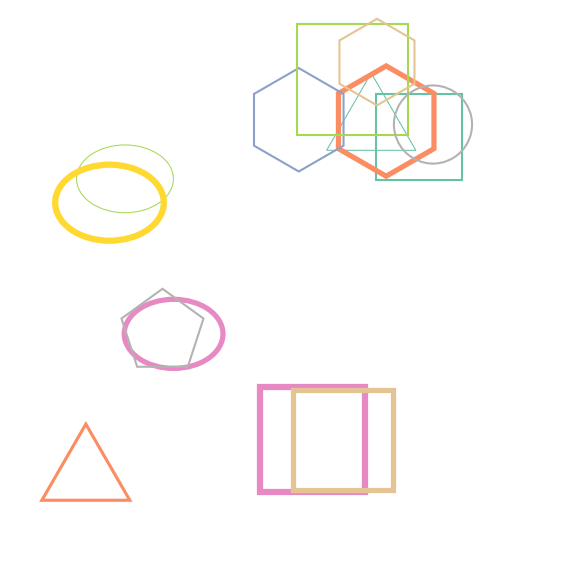[{"shape": "square", "thickness": 1, "radius": 0.37, "center": [0.725, 0.762]}, {"shape": "triangle", "thickness": 0.5, "radius": 0.45, "center": [0.643, 0.783]}, {"shape": "hexagon", "thickness": 2.5, "radius": 0.48, "center": [0.669, 0.789]}, {"shape": "triangle", "thickness": 1.5, "radius": 0.44, "center": [0.149, 0.177]}, {"shape": "hexagon", "thickness": 1, "radius": 0.45, "center": [0.517, 0.792]}, {"shape": "square", "thickness": 3, "radius": 0.45, "center": [0.542, 0.239]}, {"shape": "oval", "thickness": 2.5, "radius": 0.43, "center": [0.301, 0.421]}, {"shape": "oval", "thickness": 0.5, "radius": 0.42, "center": [0.216, 0.689]}, {"shape": "square", "thickness": 1, "radius": 0.48, "center": [0.61, 0.861]}, {"shape": "oval", "thickness": 3, "radius": 0.47, "center": [0.19, 0.648]}, {"shape": "square", "thickness": 2.5, "radius": 0.43, "center": [0.593, 0.237]}, {"shape": "hexagon", "thickness": 1, "radius": 0.37, "center": [0.653, 0.892]}, {"shape": "pentagon", "thickness": 1, "radius": 0.37, "center": [0.281, 0.424]}, {"shape": "circle", "thickness": 1, "radius": 0.34, "center": [0.75, 0.784]}]